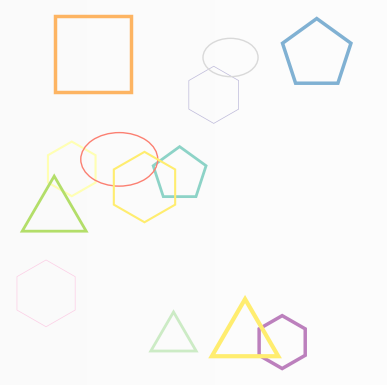[{"shape": "pentagon", "thickness": 2, "radius": 0.36, "center": [0.464, 0.547]}, {"shape": "hexagon", "thickness": 1.5, "radius": 0.35, "center": [0.185, 0.561]}, {"shape": "hexagon", "thickness": 0.5, "radius": 0.37, "center": [0.552, 0.754]}, {"shape": "oval", "thickness": 1, "radius": 0.5, "center": [0.308, 0.586]}, {"shape": "pentagon", "thickness": 2.5, "radius": 0.46, "center": [0.817, 0.859]}, {"shape": "square", "thickness": 2.5, "radius": 0.49, "center": [0.24, 0.859]}, {"shape": "triangle", "thickness": 2, "radius": 0.48, "center": [0.14, 0.447]}, {"shape": "hexagon", "thickness": 0.5, "radius": 0.43, "center": [0.119, 0.238]}, {"shape": "oval", "thickness": 1, "radius": 0.36, "center": [0.595, 0.851]}, {"shape": "hexagon", "thickness": 2.5, "radius": 0.34, "center": [0.728, 0.111]}, {"shape": "triangle", "thickness": 2, "radius": 0.34, "center": [0.448, 0.122]}, {"shape": "triangle", "thickness": 3, "radius": 0.49, "center": [0.632, 0.124]}, {"shape": "hexagon", "thickness": 1.5, "radius": 0.46, "center": [0.373, 0.514]}]